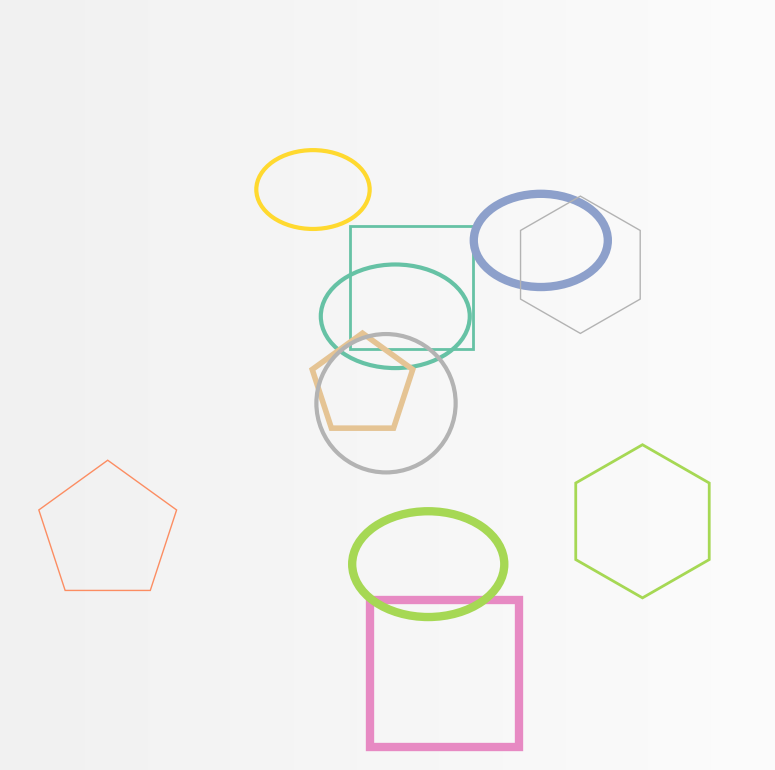[{"shape": "square", "thickness": 1, "radius": 0.4, "center": [0.531, 0.627]}, {"shape": "oval", "thickness": 1.5, "radius": 0.48, "center": [0.51, 0.589]}, {"shape": "pentagon", "thickness": 0.5, "radius": 0.47, "center": [0.139, 0.309]}, {"shape": "oval", "thickness": 3, "radius": 0.43, "center": [0.698, 0.688]}, {"shape": "square", "thickness": 3, "radius": 0.48, "center": [0.574, 0.125]}, {"shape": "hexagon", "thickness": 1, "radius": 0.5, "center": [0.829, 0.323]}, {"shape": "oval", "thickness": 3, "radius": 0.49, "center": [0.553, 0.267]}, {"shape": "oval", "thickness": 1.5, "radius": 0.37, "center": [0.404, 0.754]}, {"shape": "pentagon", "thickness": 2, "radius": 0.34, "center": [0.468, 0.499]}, {"shape": "circle", "thickness": 1.5, "radius": 0.45, "center": [0.498, 0.476]}, {"shape": "hexagon", "thickness": 0.5, "radius": 0.45, "center": [0.749, 0.656]}]